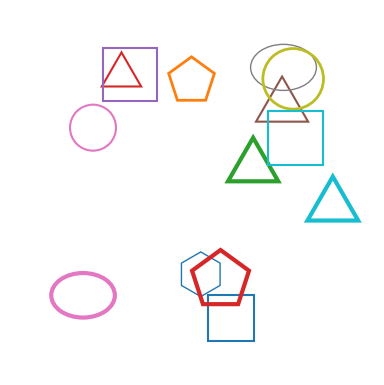[{"shape": "square", "thickness": 1.5, "radius": 0.3, "center": [0.599, 0.174]}, {"shape": "hexagon", "thickness": 1, "radius": 0.29, "center": [0.521, 0.288]}, {"shape": "pentagon", "thickness": 2, "radius": 0.31, "center": [0.497, 0.79]}, {"shape": "triangle", "thickness": 3, "radius": 0.38, "center": [0.657, 0.567]}, {"shape": "triangle", "thickness": 1.5, "radius": 0.3, "center": [0.316, 0.805]}, {"shape": "pentagon", "thickness": 3, "radius": 0.39, "center": [0.573, 0.273]}, {"shape": "square", "thickness": 1.5, "radius": 0.35, "center": [0.338, 0.806]}, {"shape": "triangle", "thickness": 1.5, "radius": 0.39, "center": [0.733, 0.723]}, {"shape": "oval", "thickness": 3, "radius": 0.41, "center": [0.216, 0.233]}, {"shape": "circle", "thickness": 1.5, "radius": 0.3, "center": [0.242, 0.668]}, {"shape": "oval", "thickness": 1, "radius": 0.43, "center": [0.736, 0.825]}, {"shape": "circle", "thickness": 2, "radius": 0.39, "center": [0.762, 0.795]}, {"shape": "triangle", "thickness": 3, "radius": 0.38, "center": [0.864, 0.465]}, {"shape": "square", "thickness": 1.5, "radius": 0.36, "center": [0.769, 0.642]}]